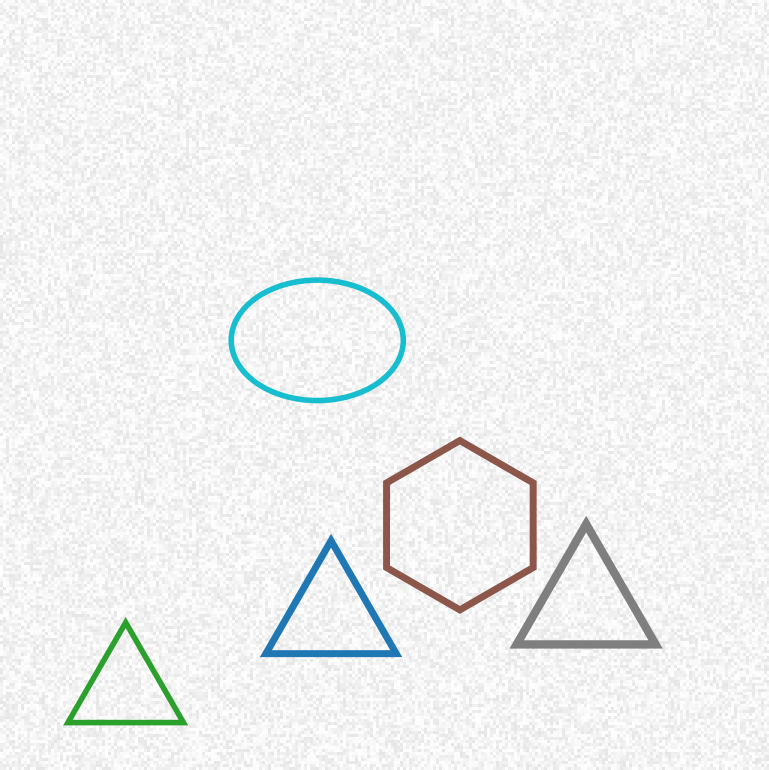[{"shape": "triangle", "thickness": 2.5, "radius": 0.49, "center": [0.43, 0.2]}, {"shape": "triangle", "thickness": 2, "radius": 0.43, "center": [0.163, 0.105]}, {"shape": "hexagon", "thickness": 2.5, "radius": 0.55, "center": [0.597, 0.318]}, {"shape": "triangle", "thickness": 3, "radius": 0.52, "center": [0.761, 0.215]}, {"shape": "oval", "thickness": 2, "radius": 0.56, "center": [0.412, 0.558]}]